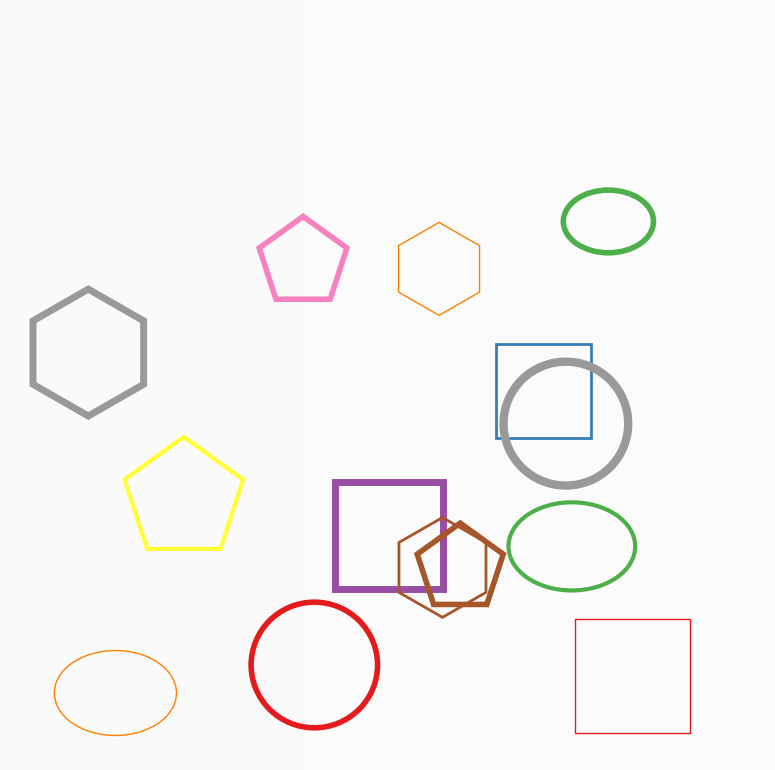[{"shape": "square", "thickness": 0.5, "radius": 0.37, "center": [0.816, 0.122]}, {"shape": "circle", "thickness": 2, "radius": 0.41, "center": [0.406, 0.136]}, {"shape": "square", "thickness": 1, "radius": 0.31, "center": [0.702, 0.492]}, {"shape": "oval", "thickness": 1.5, "radius": 0.41, "center": [0.738, 0.29]}, {"shape": "oval", "thickness": 2, "radius": 0.29, "center": [0.785, 0.712]}, {"shape": "square", "thickness": 2.5, "radius": 0.35, "center": [0.502, 0.305]}, {"shape": "oval", "thickness": 0.5, "radius": 0.39, "center": [0.149, 0.1]}, {"shape": "hexagon", "thickness": 0.5, "radius": 0.3, "center": [0.566, 0.651]}, {"shape": "pentagon", "thickness": 1.5, "radius": 0.4, "center": [0.237, 0.352]}, {"shape": "hexagon", "thickness": 1, "radius": 0.32, "center": [0.571, 0.263]}, {"shape": "pentagon", "thickness": 2, "radius": 0.29, "center": [0.594, 0.262]}, {"shape": "pentagon", "thickness": 2, "radius": 0.3, "center": [0.391, 0.659]}, {"shape": "hexagon", "thickness": 2.5, "radius": 0.41, "center": [0.114, 0.542]}, {"shape": "circle", "thickness": 3, "radius": 0.4, "center": [0.73, 0.45]}]